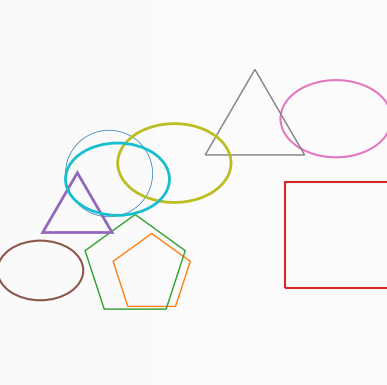[{"shape": "circle", "thickness": 0.5, "radius": 0.56, "center": [0.281, 0.549]}, {"shape": "pentagon", "thickness": 1, "radius": 0.52, "center": [0.391, 0.289]}, {"shape": "pentagon", "thickness": 1, "radius": 0.68, "center": [0.349, 0.307]}, {"shape": "square", "thickness": 1.5, "radius": 0.69, "center": [0.875, 0.39]}, {"shape": "triangle", "thickness": 2, "radius": 0.52, "center": [0.2, 0.448]}, {"shape": "oval", "thickness": 1.5, "radius": 0.55, "center": [0.104, 0.298]}, {"shape": "oval", "thickness": 1.5, "radius": 0.72, "center": [0.867, 0.692]}, {"shape": "triangle", "thickness": 1, "radius": 0.74, "center": [0.658, 0.672]}, {"shape": "oval", "thickness": 2, "radius": 0.73, "center": [0.45, 0.576]}, {"shape": "oval", "thickness": 2, "radius": 0.67, "center": [0.303, 0.535]}]